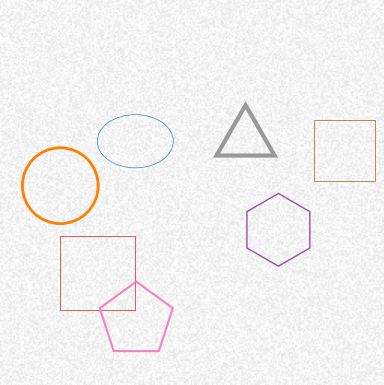[{"shape": "square", "thickness": 0.5, "radius": 0.48, "center": [0.254, 0.291]}, {"shape": "oval", "thickness": 0.5, "radius": 0.49, "center": [0.351, 0.633]}, {"shape": "hexagon", "thickness": 1, "radius": 0.47, "center": [0.723, 0.403]}, {"shape": "circle", "thickness": 2, "radius": 0.49, "center": [0.157, 0.518]}, {"shape": "square", "thickness": 0.5, "radius": 0.4, "center": [0.895, 0.61]}, {"shape": "pentagon", "thickness": 1.5, "radius": 0.5, "center": [0.354, 0.169]}, {"shape": "triangle", "thickness": 3, "radius": 0.44, "center": [0.638, 0.64]}]